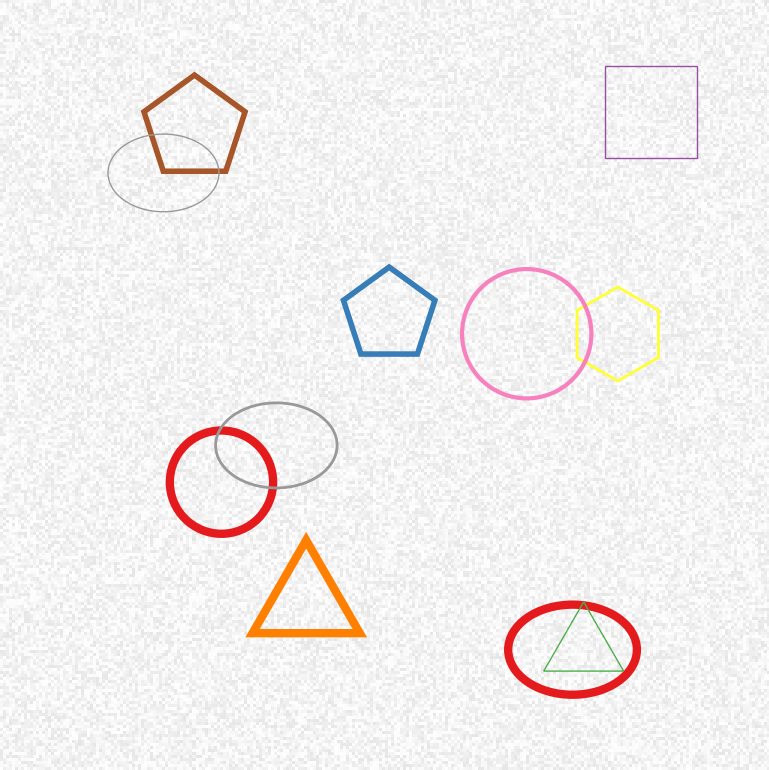[{"shape": "circle", "thickness": 3, "radius": 0.34, "center": [0.288, 0.374]}, {"shape": "oval", "thickness": 3, "radius": 0.42, "center": [0.744, 0.156]}, {"shape": "pentagon", "thickness": 2, "radius": 0.31, "center": [0.505, 0.591]}, {"shape": "triangle", "thickness": 0.5, "radius": 0.3, "center": [0.758, 0.158]}, {"shape": "square", "thickness": 0.5, "radius": 0.3, "center": [0.846, 0.855]}, {"shape": "triangle", "thickness": 3, "radius": 0.4, "center": [0.398, 0.218]}, {"shape": "hexagon", "thickness": 1, "radius": 0.31, "center": [0.802, 0.566]}, {"shape": "pentagon", "thickness": 2, "radius": 0.35, "center": [0.253, 0.833]}, {"shape": "circle", "thickness": 1.5, "radius": 0.42, "center": [0.684, 0.567]}, {"shape": "oval", "thickness": 1, "radius": 0.39, "center": [0.359, 0.422]}, {"shape": "oval", "thickness": 0.5, "radius": 0.36, "center": [0.212, 0.775]}]